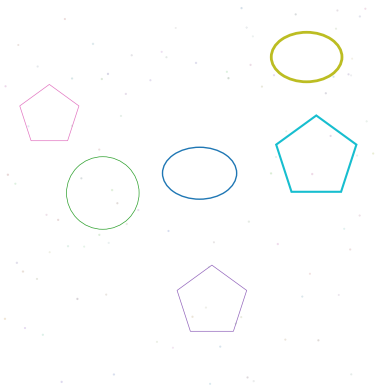[{"shape": "oval", "thickness": 1, "radius": 0.48, "center": [0.518, 0.55]}, {"shape": "circle", "thickness": 0.5, "radius": 0.47, "center": [0.267, 0.499]}, {"shape": "pentagon", "thickness": 0.5, "radius": 0.48, "center": [0.55, 0.216]}, {"shape": "pentagon", "thickness": 0.5, "radius": 0.4, "center": [0.128, 0.7]}, {"shape": "oval", "thickness": 2, "radius": 0.46, "center": [0.796, 0.852]}, {"shape": "pentagon", "thickness": 1.5, "radius": 0.55, "center": [0.822, 0.59]}]